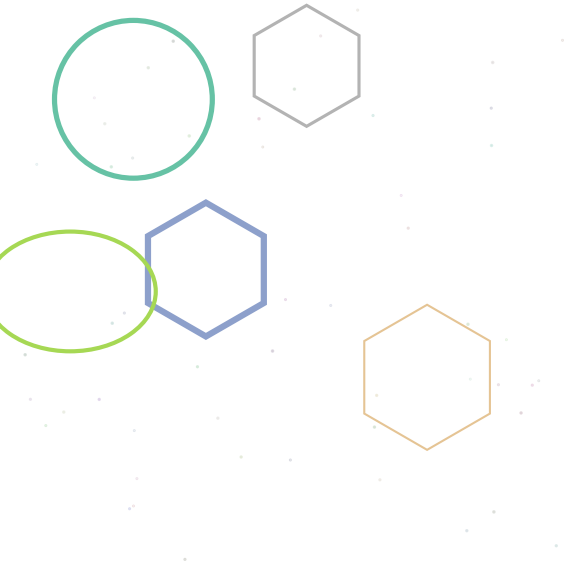[{"shape": "circle", "thickness": 2.5, "radius": 0.68, "center": [0.231, 0.827]}, {"shape": "hexagon", "thickness": 3, "radius": 0.58, "center": [0.357, 0.532]}, {"shape": "oval", "thickness": 2, "radius": 0.74, "center": [0.122, 0.494]}, {"shape": "hexagon", "thickness": 1, "radius": 0.63, "center": [0.74, 0.346]}, {"shape": "hexagon", "thickness": 1.5, "radius": 0.52, "center": [0.531, 0.885]}]